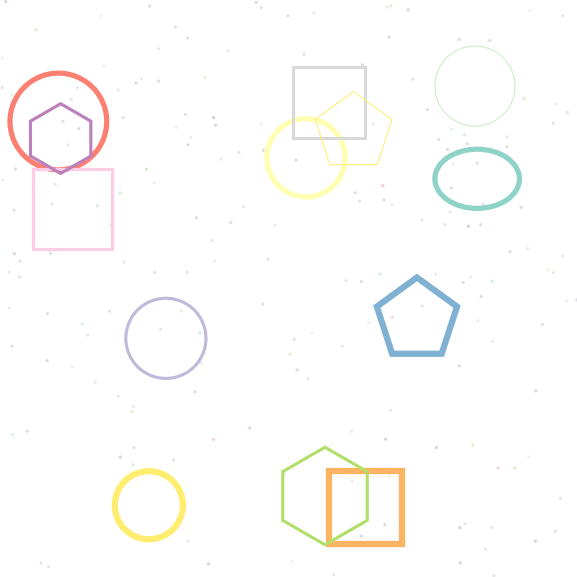[{"shape": "oval", "thickness": 2.5, "radius": 0.37, "center": [0.826, 0.69]}, {"shape": "circle", "thickness": 2.5, "radius": 0.34, "center": [0.53, 0.726]}, {"shape": "circle", "thickness": 1.5, "radius": 0.35, "center": [0.287, 0.413]}, {"shape": "circle", "thickness": 2.5, "radius": 0.42, "center": [0.101, 0.789]}, {"shape": "pentagon", "thickness": 3, "radius": 0.36, "center": [0.722, 0.446]}, {"shape": "square", "thickness": 3, "radius": 0.31, "center": [0.633, 0.12]}, {"shape": "hexagon", "thickness": 1.5, "radius": 0.42, "center": [0.563, 0.14]}, {"shape": "square", "thickness": 1.5, "radius": 0.34, "center": [0.125, 0.637]}, {"shape": "square", "thickness": 1.5, "radius": 0.31, "center": [0.57, 0.822]}, {"shape": "hexagon", "thickness": 1.5, "radius": 0.3, "center": [0.105, 0.759]}, {"shape": "circle", "thickness": 0.5, "radius": 0.35, "center": [0.822, 0.85]}, {"shape": "circle", "thickness": 3, "radius": 0.29, "center": [0.258, 0.124]}, {"shape": "pentagon", "thickness": 0.5, "radius": 0.35, "center": [0.612, 0.771]}]